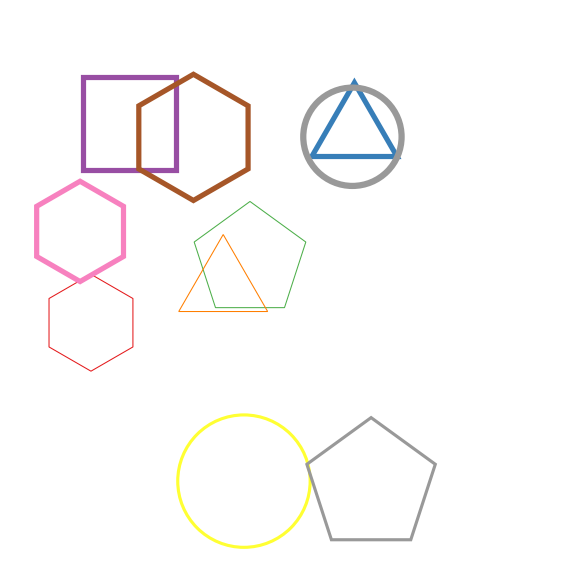[{"shape": "hexagon", "thickness": 0.5, "radius": 0.42, "center": [0.158, 0.44]}, {"shape": "triangle", "thickness": 2.5, "radius": 0.43, "center": [0.614, 0.771]}, {"shape": "pentagon", "thickness": 0.5, "radius": 0.51, "center": [0.433, 0.549]}, {"shape": "square", "thickness": 2.5, "radius": 0.4, "center": [0.224, 0.786]}, {"shape": "triangle", "thickness": 0.5, "radius": 0.44, "center": [0.386, 0.504]}, {"shape": "circle", "thickness": 1.5, "radius": 0.57, "center": [0.422, 0.166]}, {"shape": "hexagon", "thickness": 2.5, "radius": 0.55, "center": [0.335, 0.761]}, {"shape": "hexagon", "thickness": 2.5, "radius": 0.43, "center": [0.139, 0.598]}, {"shape": "circle", "thickness": 3, "radius": 0.43, "center": [0.61, 0.762]}, {"shape": "pentagon", "thickness": 1.5, "radius": 0.58, "center": [0.643, 0.159]}]